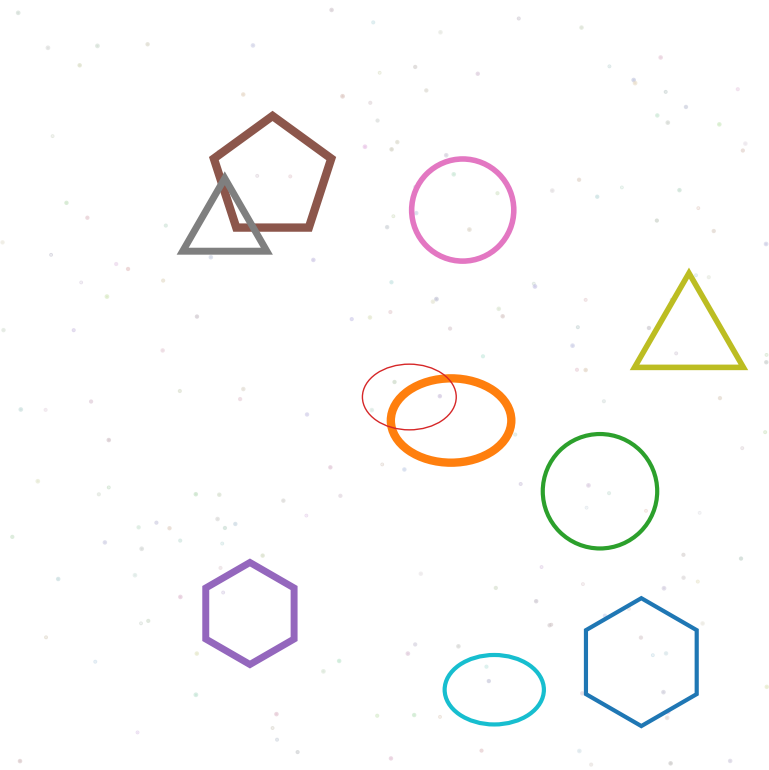[{"shape": "hexagon", "thickness": 1.5, "radius": 0.42, "center": [0.833, 0.14]}, {"shape": "oval", "thickness": 3, "radius": 0.39, "center": [0.586, 0.454]}, {"shape": "circle", "thickness": 1.5, "radius": 0.37, "center": [0.779, 0.362]}, {"shape": "oval", "thickness": 0.5, "radius": 0.3, "center": [0.532, 0.484]}, {"shape": "hexagon", "thickness": 2.5, "radius": 0.33, "center": [0.325, 0.203]}, {"shape": "pentagon", "thickness": 3, "radius": 0.4, "center": [0.354, 0.769]}, {"shape": "circle", "thickness": 2, "radius": 0.33, "center": [0.601, 0.727]}, {"shape": "triangle", "thickness": 2.5, "radius": 0.32, "center": [0.292, 0.705]}, {"shape": "triangle", "thickness": 2, "radius": 0.41, "center": [0.895, 0.564]}, {"shape": "oval", "thickness": 1.5, "radius": 0.32, "center": [0.642, 0.104]}]